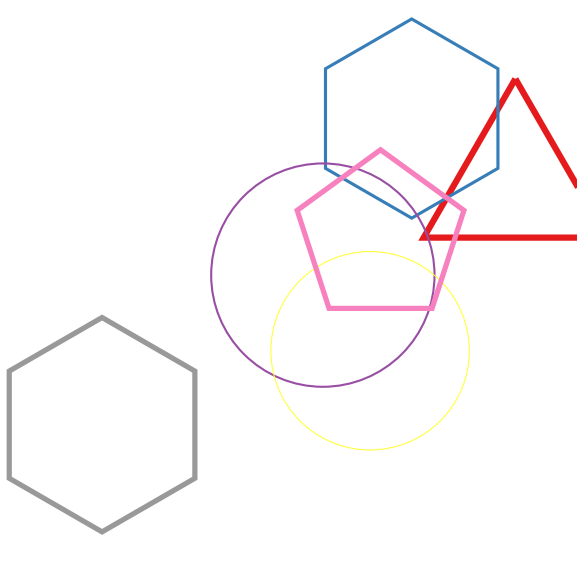[{"shape": "triangle", "thickness": 3, "radius": 0.92, "center": [0.892, 0.679]}, {"shape": "hexagon", "thickness": 1.5, "radius": 0.86, "center": [0.713, 0.794]}, {"shape": "circle", "thickness": 1, "radius": 0.97, "center": [0.559, 0.523]}, {"shape": "circle", "thickness": 0.5, "radius": 0.86, "center": [0.641, 0.392]}, {"shape": "pentagon", "thickness": 2.5, "radius": 0.76, "center": [0.659, 0.588]}, {"shape": "hexagon", "thickness": 2.5, "radius": 0.93, "center": [0.177, 0.264]}]